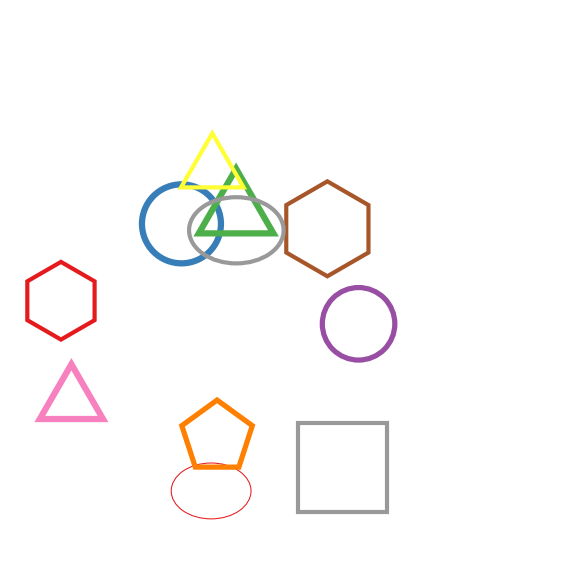[{"shape": "oval", "thickness": 0.5, "radius": 0.35, "center": [0.366, 0.149]}, {"shape": "hexagon", "thickness": 2, "radius": 0.34, "center": [0.106, 0.478]}, {"shape": "circle", "thickness": 3, "radius": 0.34, "center": [0.314, 0.612]}, {"shape": "triangle", "thickness": 3, "radius": 0.37, "center": [0.409, 0.632]}, {"shape": "circle", "thickness": 2.5, "radius": 0.31, "center": [0.621, 0.438]}, {"shape": "pentagon", "thickness": 2.5, "radius": 0.32, "center": [0.376, 0.242]}, {"shape": "triangle", "thickness": 2, "radius": 0.31, "center": [0.368, 0.706]}, {"shape": "hexagon", "thickness": 2, "radius": 0.41, "center": [0.567, 0.603]}, {"shape": "triangle", "thickness": 3, "radius": 0.32, "center": [0.124, 0.305]}, {"shape": "square", "thickness": 2, "radius": 0.38, "center": [0.592, 0.189]}, {"shape": "oval", "thickness": 2, "radius": 0.41, "center": [0.409, 0.6]}]